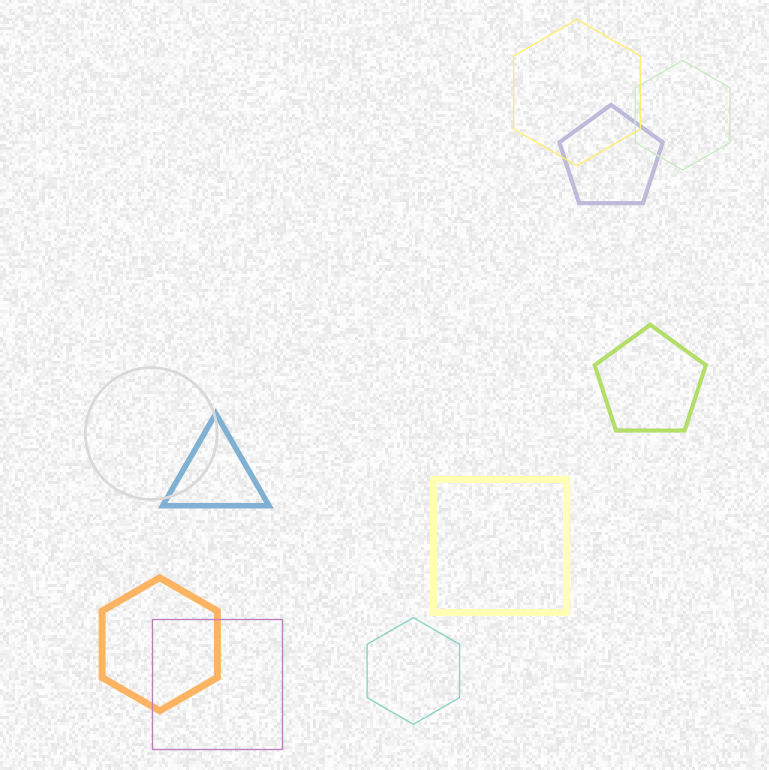[{"shape": "hexagon", "thickness": 0.5, "radius": 0.35, "center": [0.537, 0.129]}, {"shape": "square", "thickness": 2.5, "radius": 0.43, "center": [0.649, 0.291]}, {"shape": "pentagon", "thickness": 1.5, "radius": 0.35, "center": [0.794, 0.793]}, {"shape": "triangle", "thickness": 2, "radius": 0.4, "center": [0.28, 0.383]}, {"shape": "hexagon", "thickness": 2.5, "radius": 0.43, "center": [0.207, 0.163]}, {"shape": "pentagon", "thickness": 1.5, "radius": 0.38, "center": [0.844, 0.502]}, {"shape": "circle", "thickness": 1, "radius": 0.43, "center": [0.196, 0.437]}, {"shape": "square", "thickness": 0.5, "radius": 0.42, "center": [0.282, 0.112]}, {"shape": "hexagon", "thickness": 0.5, "radius": 0.36, "center": [0.887, 0.85]}, {"shape": "hexagon", "thickness": 0.5, "radius": 0.47, "center": [0.749, 0.88]}]